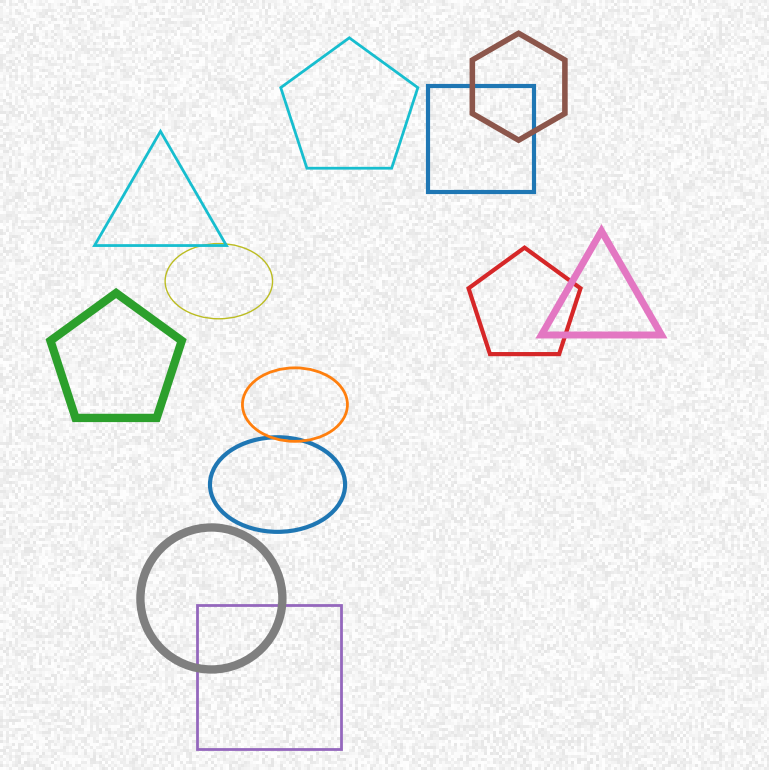[{"shape": "square", "thickness": 1.5, "radius": 0.34, "center": [0.625, 0.819]}, {"shape": "oval", "thickness": 1.5, "radius": 0.44, "center": [0.36, 0.371]}, {"shape": "oval", "thickness": 1, "radius": 0.34, "center": [0.383, 0.475]}, {"shape": "pentagon", "thickness": 3, "radius": 0.45, "center": [0.151, 0.53]}, {"shape": "pentagon", "thickness": 1.5, "radius": 0.38, "center": [0.681, 0.602]}, {"shape": "square", "thickness": 1, "radius": 0.47, "center": [0.349, 0.121]}, {"shape": "hexagon", "thickness": 2, "radius": 0.35, "center": [0.674, 0.887]}, {"shape": "triangle", "thickness": 2.5, "radius": 0.45, "center": [0.781, 0.61]}, {"shape": "circle", "thickness": 3, "radius": 0.46, "center": [0.275, 0.223]}, {"shape": "oval", "thickness": 0.5, "radius": 0.35, "center": [0.284, 0.635]}, {"shape": "triangle", "thickness": 1, "radius": 0.49, "center": [0.208, 0.731]}, {"shape": "pentagon", "thickness": 1, "radius": 0.47, "center": [0.454, 0.857]}]